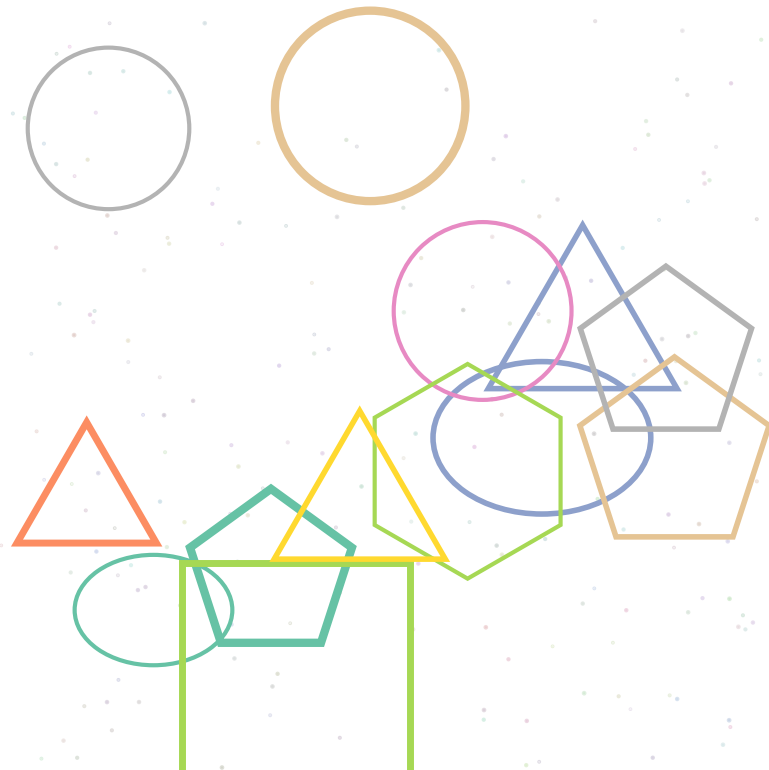[{"shape": "oval", "thickness": 1.5, "radius": 0.51, "center": [0.199, 0.208]}, {"shape": "pentagon", "thickness": 3, "radius": 0.55, "center": [0.352, 0.255]}, {"shape": "triangle", "thickness": 2.5, "radius": 0.52, "center": [0.113, 0.347]}, {"shape": "triangle", "thickness": 2, "radius": 0.71, "center": [0.757, 0.566]}, {"shape": "oval", "thickness": 2, "radius": 0.71, "center": [0.704, 0.431]}, {"shape": "circle", "thickness": 1.5, "radius": 0.58, "center": [0.627, 0.596]}, {"shape": "square", "thickness": 2.5, "radius": 0.74, "center": [0.385, 0.121]}, {"shape": "hexagon", "thickness": 1.5, "radius": 0.7, "center": [0.607, 0.388]}, {"shape": "triangle", "thickness": 2, "radius": 0.64, "center": [0.467, 0.338]}, {"shape": "pentagon", "thickness": 2, "radius": 0.65, "center": [0.876, 0.407]}, {"shape": "circle", "thickness": 3, "radius": 0.62, "center": [0.481, 0.862]}, {"shape": "pentagon", "thickness": 2, "radius": 0.58, "center": [0.865, 0.537]}, {"shape": "circle", "thickness": 1.5, "radius": 0.52, "center": [0.141, 0.833]}]